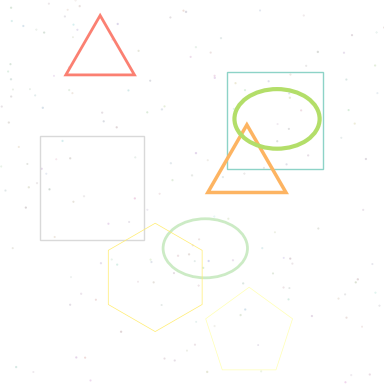[{"shape": "square", "thickness": 1, "radius": 0.63, "center": [0.715, 0.687]}, {"shape": "pentagon", "thickness": 0.5, "radius": 0.59, "center": [0.647, 0.135]}, {"shape": "triangle", "thickness": 2, "radius": 0.51, "center": [0.26, 0.857]}, {"shape": "triangle", "thickness": 2.5, "radius": 0.59, "center": [0.641, 0.559]}, {"shape": "oval", "thickness": 3, "radius": 0.55, "center": [0.72, 0.691]}, {"shape": "square", "thickness": 1, "radius": 0.68, "center": [0.24, 0.511]}, {"shape": "oval", "thickness": 2, "radius": 0.55, "center": [0.533, 0.355]}, {"shape": "hexagon", "thickness": 0.5, "radius": 0.7, "center": [0.403, 0.279]}]